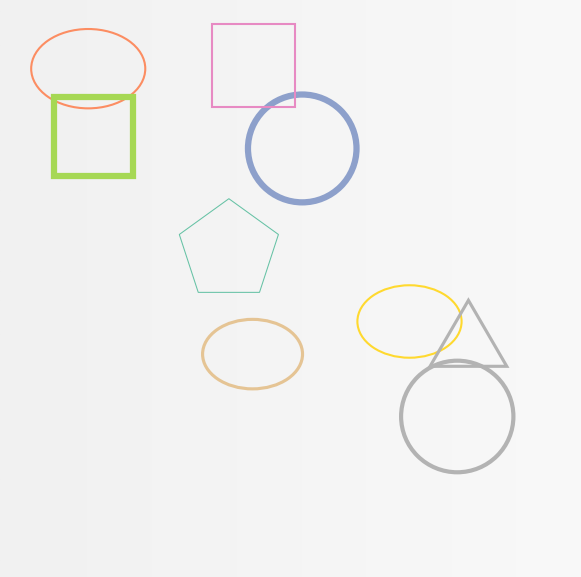[{"shape": "pentagon", "thickness": 0.5, "radius": 0.45, "center": [0.394, 0.565]}, {"shape": "oval", "thickness": 1, "radius": 0.49, "center": [0.152, 0.88]}, {"shape": "circle", "thickness": 3, "radius": 0.47, "center": [0.52, 0.742]}, {"shape": "square", "thickness": 1, "radius": 0.36, "center": [0.436, 0.886]}, {"shape": "square", "thickness": 3, "radius": 0.34, "center": [0.16, 0.763]}, {"shape": "oval", "thickness": 1, "radius": 0.45, "center": [0.705, 0.442]}, {"shape": "oval", "thickness": 1.5, "radius": 0.43, "center": [0.435, 0.386]}, {"shape": "triangle", "thickness": 1.5, "radius": 0.38, "center": [0.806, 0.403]}, {"shape": "circle", "thickness": 2, "radius": 0.48, "center": [0.787, 0.278]}]